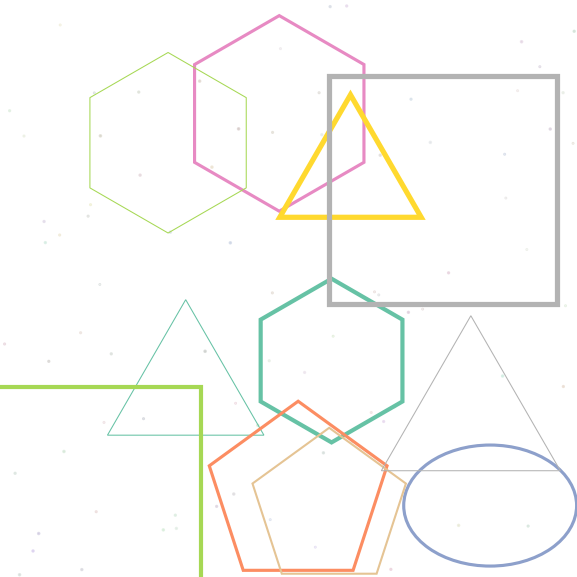[{"shape": "triangle", "thickness": 0.5, "radius": 0.78, "center": [0.322, 0.324]}, {"shape": "hexagon", "thickness": 2, "radius": 0.71, "center": [0.574, 0.375]}, {"shape": "pentagon", "thickness": 1.5, "radius": 0.81, "center": [0.516, 0.142]}, {"shape": "oval", "thickness": 1.5, "radius": 0.75, "center": [0.849, 0.124]}, {"shape": "hexagon", "thickness": 1.5, "radius": 0.85, "center": [0.484, 0.803]}, {"shape": "hexagon", "thickness": 0.5, "radius": 0.78, "center": [0.291, 0.752]}, {"shape": "square", "thickness": 2, "radius": 0.97, "center": [0.154, 0.134]}, {"shape": "triangle", "thickness": 2.5, "radius": 0.71, "center": [0.607, 0.694]}, {"shape": "pentagon", "thickness": 1, "radius": 0.7, "center": [0.57, 0.119]}, {"shape": "triangle", "thickness": 0.5, "radius": 0.89, "center": [0.815, 0.273]}, {"shape": "square", "thickness": 2.5, "radius": 0.99, "center": [0.767, 0.67]}]